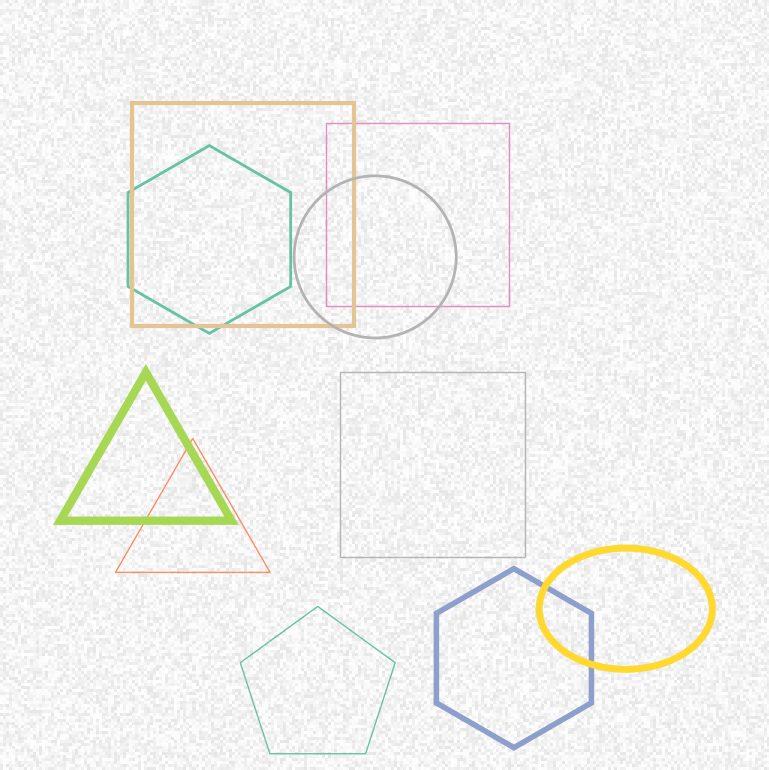[{"shape": "pentagon", "thickness": 0.5, "radius": 0.53, "center": [0.413, 0.107]}, {"shape": "hexagon", "thickness": 1, "radius": 0.61, "center": [0.272, 0.689]}, {"shape": "triangle", "thickness": 0.5, "radius": 0.58, "center": [0.25, 0.315]}, {"shape": "hexagon", "thickness": 2, "radius": 0.58, "center": [0.667, 0.145]}, {"shape": "square", "thickness": 0.5, "radius": 0.6, "center": [0.542, 0.721]}, {"shape": "triangle", "thickness": 3, "radius": 0.64, "center": [0.189, 0.388]}, {"shape": "oval", "thickness": 2.5, "radius": 0.56, "center": [0.813, 0.209]}, {"shape": "square", "thickness": 1.5, "radius": 0.72, "center": [0.316, 0.721]}, {"shape": "circle", "thickness": 1, "radius": 0.53, "center": [0.487, 0.666]}, {"shape": "square", "thickness": 0.5, "radius": 0.6, "center": [0.562, 0.397]}]